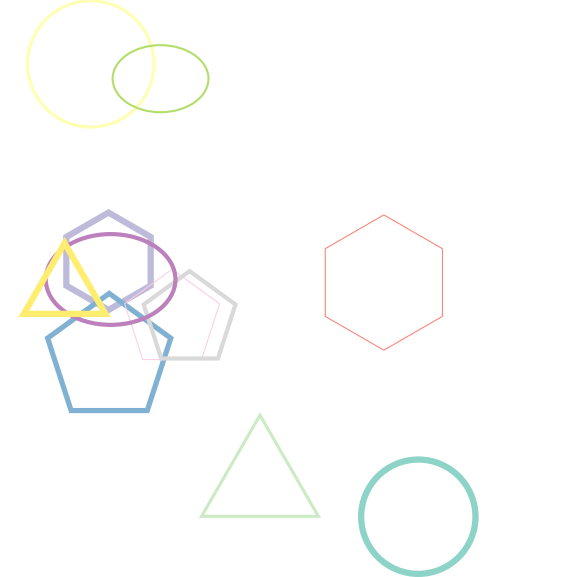[{"shape": "circle", "thickness": 3, "radius": 0.49, "center": [0.724, 0.104]}, {"shape": "circle", "thickness": 1.5, "radius": 0.55, "center": [0.157, 0.888]}, {"shape": "hexagon", "thickness": 3, "radius": 0.42, "center": [0.188, 0.547]}, {"shape": "hexagon", "thickness": 0.5, "radius": 0.59, "center": [0.665, 0.51]}, {"shape": "pentagon", "thickness": 2.5, "radius": 0.56, "center": [0.189, 0.379]}, {"shape": "oval", "thickness": 1, "radius": 0.41, "center": [0.278, 0.863]}, {"shape": "pentagon", "thickness": 0.5, "radius": 0.43, "center": [0.298, 0.446]}, {"shape": "pentagon", "thickness": 2, "radius": 0.42, "center": [0.328, 0.446]}, {"shape": "oval", "thickness": 2, "radius": 0.56, "center": [0.192, 0.515]}, {"shape": "triangle", "thickness": 1.5, "radius": 0.58, "center": [0.45, 0.163]}, {"shape": "triangle", "thickness": 3, "radius": 0.41, "center": [0.112, 0.496]}]